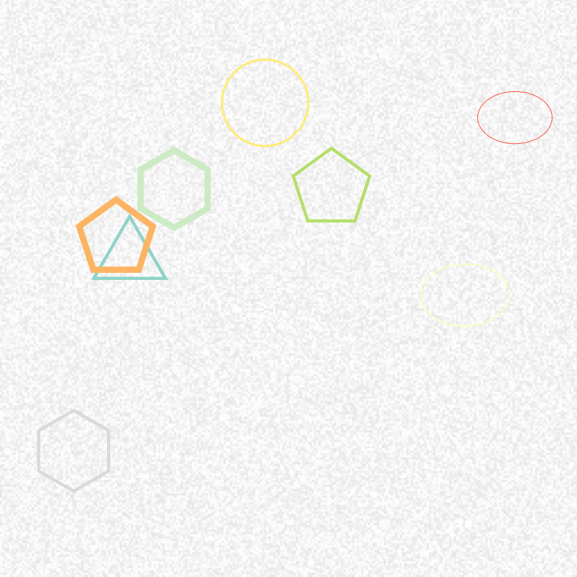[{"shape": "triangle", "thickness": 1.5, "radius": 0.36, "center": [0.224, 0.553]}, {"shape": "oval", "thickness": 0.5, "radius": 0.38, "center": [0.805, 0.488]}, {"shape": "oval", "thickness": 0.5, "radius": 0.32, "center": [0.892, 0.795]}, {"shape": "pentagon", "thickness": 3, "radius": 0.34, "center": [0.201, 0.586]}, {"shape": "pentagon", "thickness": 1.5, "radius": 0.35, "center": [0.574, 0.673]}, {"shape": "hexagon", "thickness": 1.5, "radius": 0.35, "center": [0.128, 0.218]}, {"shape": "hexagon", "thickness": 3, "radius": 0.34, "center": [0.302, 0.672]}, {"shape": "circle", "thickness": 1, "radius": 0.37, "center": [0.459, 0.821]}]